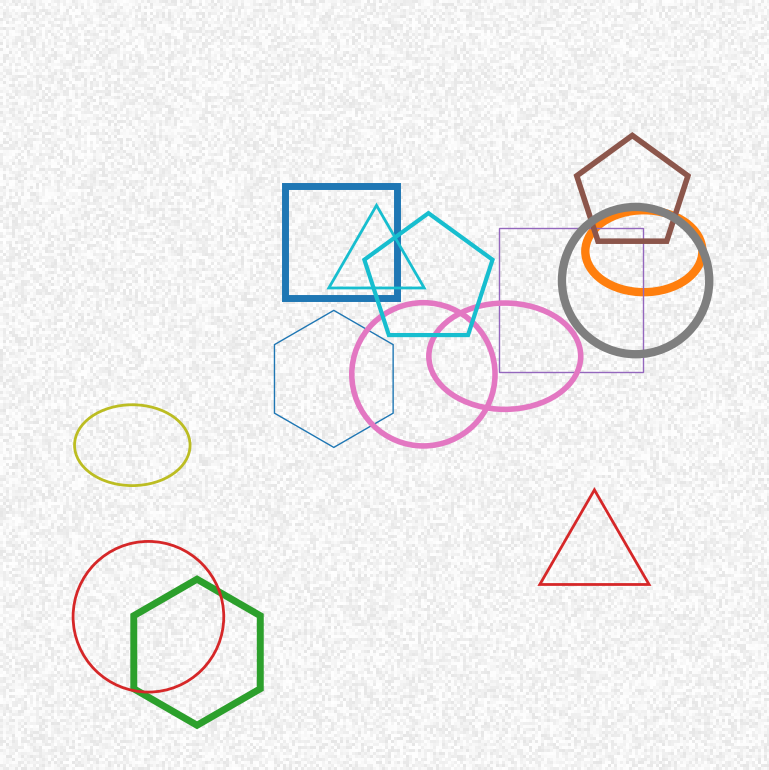[{"shape": "square", "thickness": 2.5, "radius": 0.36, "center": [0.442, 0.686]}, {"shape": "hexagon", "thickness": 0.5, "radius": 0.44, "center": [0.434, 0.508]}, {"shape": "oval", "thickness": 3, "radius": 0.38, "center": [0.836, 0.674]}, {"shape": "hexagon", "thickness": 2.5, "radius": 0.47, "center": [0.256, 0.153]}, {"shape": "triangle", "thickness": 1, "radius": 0.41, "center": [0.772, 0.282]}, {"shape": "circle", "thickness": 1, "radius": 0.49, "center": [0.193, 0.199]}, {"shape": "square", "thickness": 0.5, "radius": 0.47, "center": [0.742, 0.611]}, {"shape": "pentagon", "thickness": 2, "radius": 0.38, "center": [0.821, 0.748]}, {"shape": "circle", "thickness": 2, "radius": 0.47, "center": [0.55, 0.514]}, {"shape": "oval", "thickness": 2, "radius": 0.49, "center": [0.656, 0.537]}, {"shape": "circle", "thickness": 3, "radius": 0.48, "center": [0.825, 0.636]}, {"shape": "oval", "thickness": 1, "radius": 0.38, "center": [0.172, 0.422]}, {"shape": "pentagon", "thickness": 1.5, "radius": 0.44, "center": [0.556, 0.636]}, {"shape": "triangle", "thickness": 1, "radius": 0.36, "center": [0.489, 0.662]}]